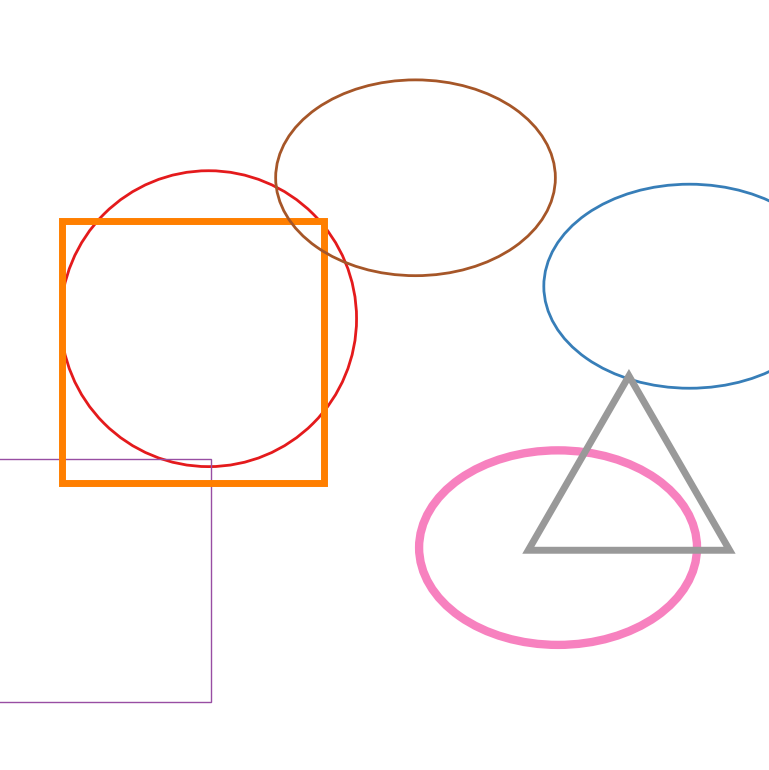[{"shape": "circle", "thickness": 1, "radius": 0.96, "center": [0.271, 0.586]}, {"shape": "oval", "thickness": 1, "radius": 0.95, "center": [0.896, 0.628]}, {"shape": "square", "thickness": 0.5, "radius": 0.79, "center": [0.116, 0.246]}, {"shape": "square", "thickness": 2.5, "radius": 0.85, "center": [0.25, 0.542]}, {"shape": "oval", "thickness": 1, "radius": 0.91, "center": [0.54, 0.769]}, {"shape": "oval", "thickness": 3, "radius": 0.9, "center": [0.725, 0.289]}, {"shape": "triangle", "thickness": 2.5, "radius": 0.75, "center": [0.817, 0.361]}]